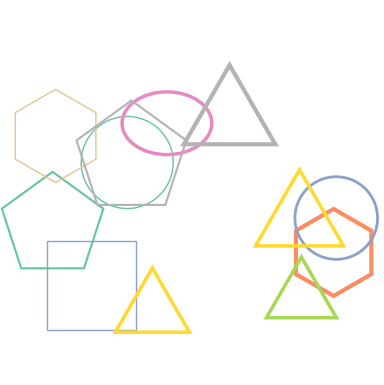[{"shape": "pentagon", "thickness": 1.5, "radius": 0.69, "center": [0.137, 0.415]}, {"shape": "circle", "thickness": 1, "radius": 0.6, "center": [0.33, 0.578]}, {"shape": "hexagon", "thickness": 3, "radius": 0.57, "center": [0.867, 0.344]}, {"shape": "square", "thickness": 1, "radius": 0.58, "center": [0.237, 0.259]}, {"shape": "circle", "thickness": 2, "radius": 0.54, "center": [0.873, 0.434]}, {"shape": "oval", "thickness": 2.5, "radius": 0.58, "center": [0.434, 0.68]}, {"shape": "triangle", "thickness": 2.5, "radius": 0.53, "center": [0.783, 0.227]}, {"shape": "triangle", "thickness": 2.5, "radius": 0.56, "center": [0.396, 0.193]}, {"shape": "triangle", "thickness": 2.5, "radius": 0.66, "center": [0.778, 0.427]}, {"shape": "hexagon", "thickness": 1, "radius": 0.6, "center": [0.144, 0.647]}, {"shape": "pentagon", "thickness": 1.5, "radius": 0.75, "center": [0.341, 0.589]}, {"shape": "triangle", "thickness": 3, "radius": 0.69, "center": [0.596, 0.694]}]